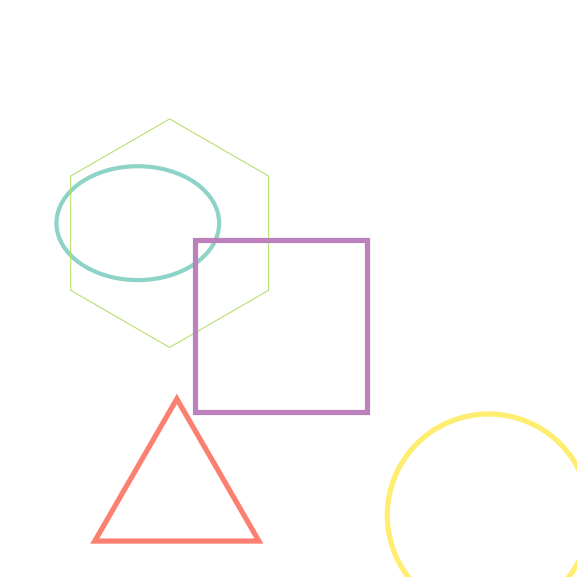[{"shape": "oval", "thickness": 2, "radius": 0.7, "center": [0.239, 0.613]}, {"shape": "triangle", "thickness": 2.5, "radius": 0.82, "center": [0.306, 0.144]}, {"shape": "hexagon", "thickness": 0.5, "radius": 0.99, "center": [0.294, 0.595]}, {"shape": "square", "thickness": 2.5, "radius": 0.75, "center": [0.487, 0.435]}, {"shape": "circle", "thickness": 2.5, "radius": 0.88, "center": [0.846, 0.107]}]